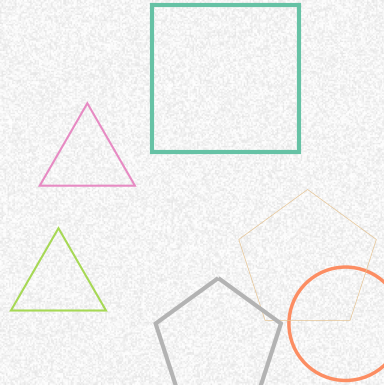[{"shape": "square", "thickness": 3, "radius": 0.95, "center": [0.586, 0.795]}, {"shape": "circle", "thickness": 2.5, "radius": 0.74, "center": [0.898, 0.159]}, {"shape": "triangle", "thickness": 1.5, "radius": 0.71, "center": [0.227, 0.589]}, {"shape": "triangle", "thickness": 1.5, "radius": 0.71, "center": [0.152, 0.265]}, {"shape": "pentagon", "thickness": 0.5, "radius": 0.94, "center": [0.799, 0.32]}, {"shape": "pentagon", "thickness": 3, "radius": 0.86, "center": [0.567, 0.107]}]